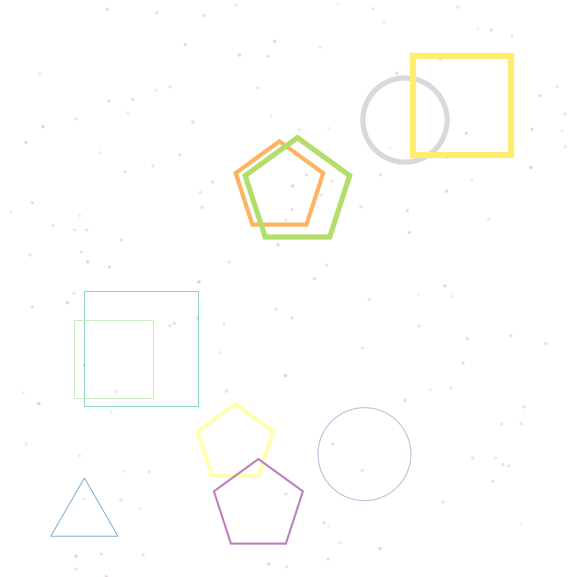[{"shape": "square", "thickness": 0.5, "radius": 0.5, "center": [0.244, 0.396]}, {"shape": "pentagon", "thickness": 2, "radius": 0.34, "center": [0.408, 0.231]}, {"shape": "circle", "thickness": 0.5, "radius": 0.4, "center": [0.631, 0.213]}, {"shape": "triangle", "thickness": 0.5, "radius": 0.34, "center": [0.146, 0.104]}, {"shape": "pentagon", "thickness": 2, "radius": 0.4, "center": [0.484, 0.675]}, {"shape": "pentagon", "thickness": 2.5, "radius": 0.48, "center": [0.515, 0.666]}, {"shape": "circle", "thickness": 2.5, "radius": 0.36, "center": [0.701, 0.791]}, {"shape": "pentagon", "thickness": 1, "radius": 0.4, "center": [0.447, 0.123]}, {"shape": "square", "thickness": 0.5, "radius": 0.34, "center": [0.197, 0.377]}, {"shape": "square", "thickness": 3, "radius": 0.43, "center": [0.8, 0.817]}]